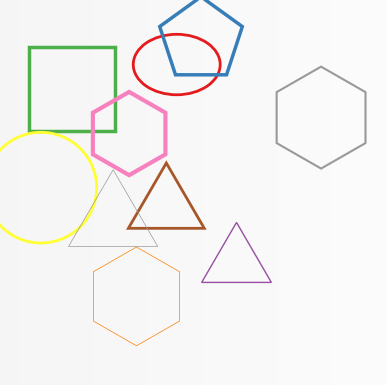[{"shape": "oval", "thickness": 2, "radius": 0.56, "center": [0.456, 0.832]}, {"shape": "pentagon", "thickness": 2.5, "radius": 0.56, "center": [0.519, 0.896]}, {"shape": "square", "thickness": 2.5, "radius": 0.55, "center": [0.186, 0.769]}, {"shape": "triangle", "thickness": 1, "radius": 0.52, "center": [0.61, 0.318]}, {"shape": "hexagon", "thickness": 0.5, "radius": 0.64, "center": [0.352, 0.23]}, {"shape": "circle", "thickness": 2, "radius": 0.72, "center": [0.106, 0.513]}, {"shape": "triangle", "thickness": 2, "radius": 0.57, "center": [0.429, 0.464]}, {"shape": "hexagon", "thickness": 3, "radius": 0.54, "center": [0.333, 0.653]}, {"shape": "triangle", "thickness": 0.5, "radius": 0.66, "center": [0.292, 0.426]}, {"shape": "hexagon", "thickness": 1.5, "radius": 0.66, "center": [0.829, 0.695]}]